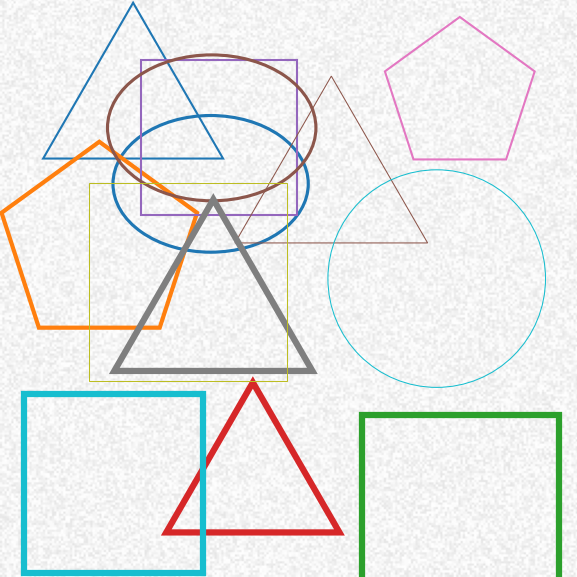[{"shape": "oval", "thickness": 1.5, "radius": 0.85, "center": [0.365, 0.681]}, {"shape": "triangle", "thickness": 1, "radius": 0.9, "center": [0.231, 0.815]}, {"shape": "pentagon", "thickness": 2, "radius": 0.89, "center": [0.172, 0.576]}, {"shape": "square", "thickness": 3, "radius": 0.85, "center": [0.798, 0.111]}, {"shape": "triangle", "thickness": 3, "radius": 0.87, "center": [0.438, 0.164]}, {"shape": "square", "thickness": 1, "radius": 0.67, "center": [0.38, 0.761]}, {"shape": "oval", "thickness": 1.5, "radius": 0.9, "center": [0.367, 0.778]}, {"shape": "triangle", "thickness": 0.5, "radius": 0.96, "center": [0.574, 0.675]}, {"shape": "pentagon", "thickness": 1, "radius": 0.68, "center": [0.796, 0.833]}, {"shape": "triangle", "thickness": 3, "radius": 0.99, "center": [0.369, 0.456]}, {"shape": "square", "thickness": 0.5, "radius": 0.86, "center": [0.326, 0.511]}, {"shape": "circle", "thickness": 0.5, "radius": 0.94, "center": [0.756, 0.517]}, {"shape": "square", "thickness": 3, "radius": 0.78, "center": [0.197, 0.162]}]